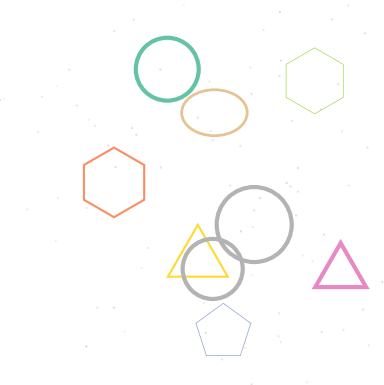[{"shape": "circle", "thickness": 3, "radius": 0.41, "center": [0.434, 0.82]}, {"shape": "hexagon", "thickness": 1.5, "radius": 0.45, "center": [0.296, 0.526]}, {"shape": "pentagon", "thickness": 0.5, "radius": 0.38, "center": [0.58, 0.137]}, {"shape": "triangle", "thickness": 3, "radius": 0.38, "center": [0.885, 0.292]}, {"shape": "hexagon", "thickness": 0.5, "radius": 0.43, "center": [0.817, 0.79]}, {"shape": "triangle", "thickness": 1.5, "radius": 0.45, "center": [0.514, 0.326]}, {"shape": "oval", "thickness": 2, "radius": 0.43, "center": [0.557, 0.707]}, {"shape": "circle", "thickness": 3, "radius": 0.49, "center": [0.66, 0.417]}, {"shape": "circle", "thickness": 3, "radius": 0.39, "center": [0.552, 0.302]}]